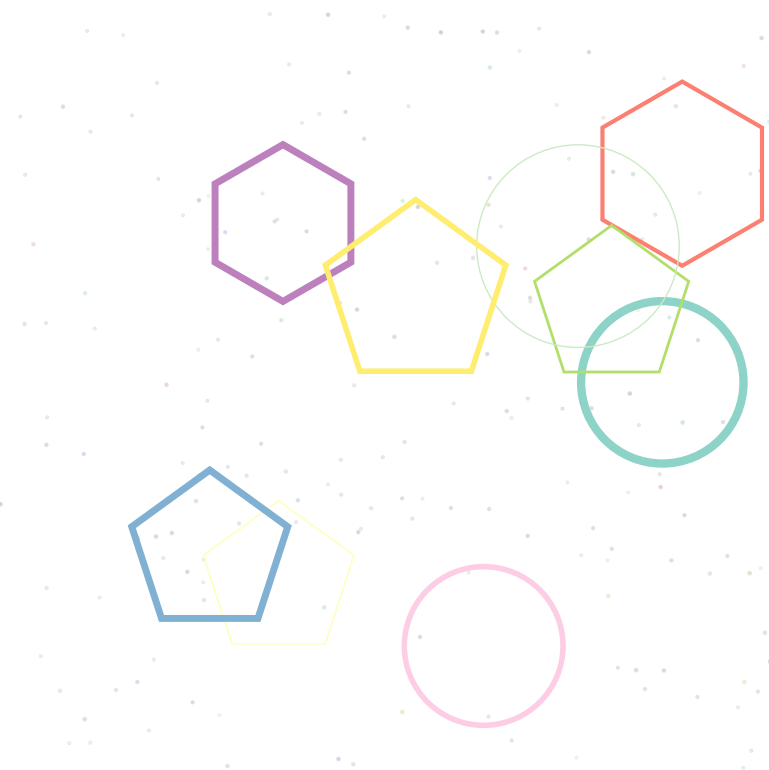[{"shape": "circle", "thickness": 3, "radius": 0.53, "center": [0.86, 0.503]}, {"shape": "pentagon", "thickness": 0.5, "radius": 0.51, "center": [0.362, 0.247]}, {"shape": "hexagon", "thickness": 1.5, "radius": 0.6, "center": [0.886, 0.774]}, {"shape": "pentagon", "thickness": 2.5, "radius": 0.53, "center": [0.272, 0.283]}, {"shape": "pentagon", "thickness": 1, "radius": 0.53, "center": [0.794, 0.602]}, {"shape": "circle", "thickness": 2, "radius": 0.52, "center": [0.628, 0.161]}, {"shape": "hexagon", "thickness": 2.5, "radius": 0.51, "center": [0.367, 0.71]}, {"shape": "circle", "thickness": 0.5, "radius": 0.66, "center": [0.751, 0.68]}, {"shape": "pentagon", "thickness": 2, "radius": 0.62, "center": [0.54, 0.618]}]